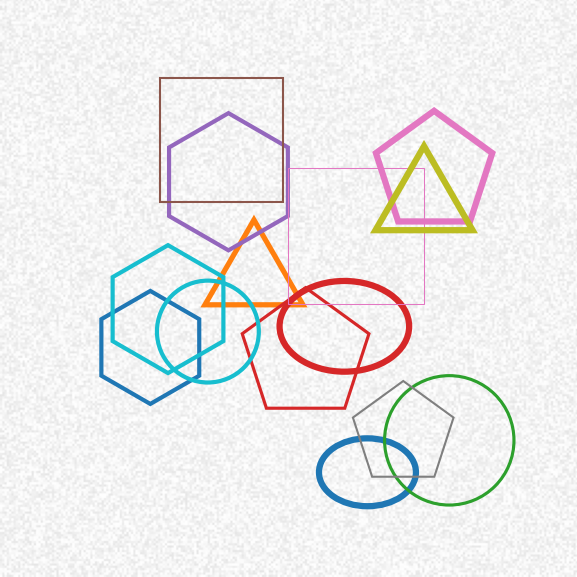[{"shape": "hexagon", "thickness": 2, "radius": 0.49, "center": [0.26, 0.398]}, {"shape": "oval", "thickness": 3, "radius": 0.42, "center": [0.636, 0.181]}, {"shape": "triangle", "thickness": 2.5, "radius": 0.49, "center": [0.44, 0.52]}, {"shape": "circle", "thickness": 1.5, "radius": 0.56, "center": [0.778, 0.237]}, {"shape": "oval", "thickness": 3, "radius": 0.56, "center": [0.596, 0.434]}, {"shape": "pentagon", "thickness": 1.5, "radius": 0.58, "center": [0.529, 0.386]}, {"shape": "hexagon", "thickness": 2, "radius": 0.59, "center": [0.396, 0.684]}, {"shape": "square", "thickness": 1, "radius": 0.53, "center": [0.384, 0.756]}, {"shape": "pentagon", "thickness": 3, "radius": 0.53, "center": [0.752, 0.701]}, {"shape": "square", "thickness": 0.5, "radius": 0.59, "center": [0.616, 0.591]}, {"shape": "pentagon", "thickness": 1, "radius": 0.46, "center": [0.698, 0.248]}, {"shape": "triangle", "thickness": 3, "radius": 0.49, "center": [0.734, 0.649]}, {"shape": "circle", "thickness": 2, "radius": 0.44, "center": [0.36, 0.425]}, {"shape": "hexagon", "thickness": 2, "radius": 0.55, "center": [0.291, 0.464]}]